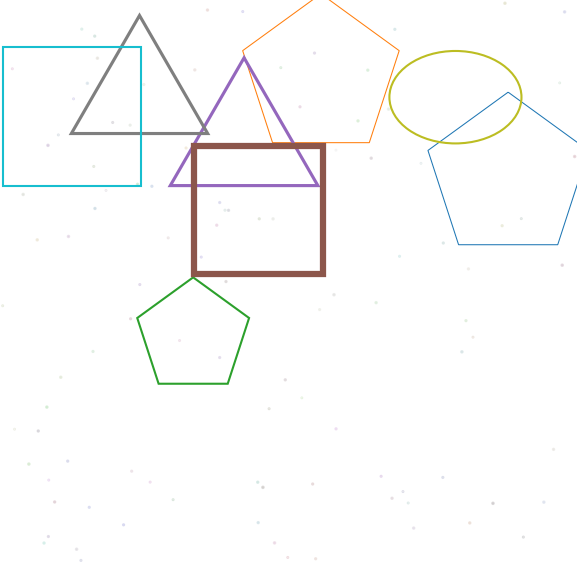[{"shape": "pentagon", "thickness": 0.5, "radius": 0.73, "center": [0.88, 0.694]}, {"shape": "pentagon", "thickness": 0.5, "radius": 0.71, "center": [0.556, 0.867]}, {"shape": "pentagon", "thickness": 1, "radius": 0.51, "center": [0.334, 0.417]}, {"shape": "triangle", "thickness": 1.5, "radius": 0.74, "center": [0.423, 0.752]}, {"shape": "square", "thickness": 3, "radius": 0.56, "center": [0.448, 0.636]}, {"shape": "triangle", "thickness": 1.5, "radius": 0.68, "center": [0.242, 0.836]}, {"shape": "oval", "thickness": 1, "radius": 0.57, "center": [0.789, 0.831]}, {"shape": "square", "thickness": 1, "radius": 0.6, "center": [0.124, 0.798]}]